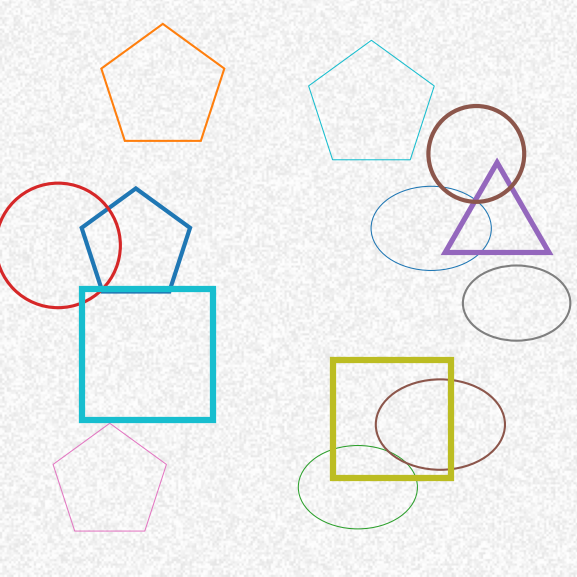[{"shape": "oval", "thickness": 0.5, "radius": 0.52, "center": [0.747, 0.604]}, {"shape": "pentagon", "thickness": 2, "radius": 0.49, "center": [0.235, 0.574]}, {"shape": "pentagon", "thickness": 1, "radius": 0.56, "center": [0.282, 0.846]}, {"shape": "oval", "thickness": 0.5, "radius": 0.52, "center": [0.62, 0.155]}, {"shape": "circle", "thickness": 1.5, "radius": 0.54, "center": [0.101, 0.574]}, {"shape": "triangle", "thickness": 2.5, "radius": 0.52, "center": [0.861, 0.614]}, {"shape": "circle", "thickness": 2, "radius": 0.41, "center": [0.825, 0.733]}, {"shape": "oval", "thickness": 1, "radius": 0.56, "center": [0.763, 0.264]}, {"shape": "pentagon", "thickness": 0.5, "radius": 0.52, "center": [0.19, 0.163]}, {"shape": "oval", "thickness": 1, "radius": 0.47, "center": [0.895, 0.474]}, {"shape": "square", "thickness": 3, "radius": 0.51, "center": [0.679, 0.273]}, {"shape": "square", "thickness": 3, "radius": 0.57, "center": [0.256, 0.385]}, {"shape": "pentagon", "thickness": 0.5, "radius": 0.57, "center": [0.643, 0.815]}]